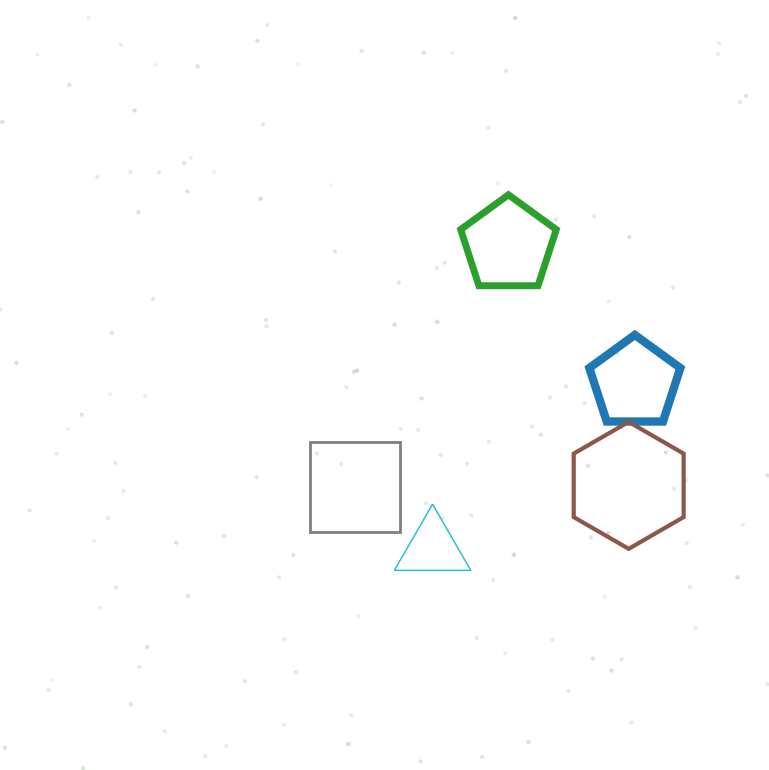[{"shape": "pentagon", "thickness": 3, "radius": 0.31, "center": [0.824, 0.503]}, {"shape": "pentagon", "thickness": 2.5, "radius": 0.33, "center": [0.66, 0.682]}, {"shape": "hexagon", "thickness": 1.5, "radius": 0.41, "center": [0.816, 0.37]}, {"shape": "square", "thickness": 1, "radius": 0.29, "center": [0.461, 0.368]}, {"shape": "triangle", "thickness": 0.5, "radius": 0.29, "center": [0.562, 0.288]}]